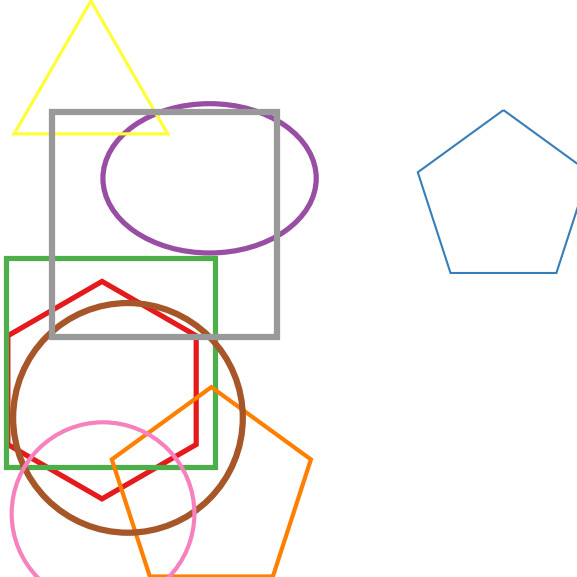[{"shape": "hexagon", "thickness": 2.5, "radius": 0.94, "center": [0.177, 0.324]}, {"shape": "pentagon", "thickness": 1, "radius": 0.78, "center": [0.872, 0.653]}, {"shape": "square", "thickness": 2.5, "radius": 0.91, "center": [0.191, 0.371]}, {"shape": "oval", "thickness": 2.5, "radius": 0.92, "center": [0.363, 0.69]}, {"shape": "pentagon", "thickness": 2, "radius": 0.91, "center": [0.366, 0.148]}, {"shape": "triangle", "thickness": 1.5, "radius": 0.77, "center": [0.157, 0.844]}, {"shape": "circle", "thickness": 3, "radius": 0.99, "center": [0.222, 0.276]}, {"shape": "circle", "thickness": 2, "radius": 0.79, "center": [0.178, 0.11]}, {"shape": "square", "thickness": 3, "radius": 0.97, "center": [0.285, 0.611]}]